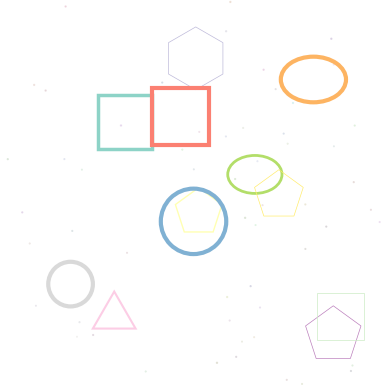[{"shape": "square", "thickness": 2.5, "radius": 0.35, "center": [0.325, 0.684]}, {"shape": "pentagon", "thickness": 1, "radius": 0.32, "center": [0.516, 0.449]}, {"shape": "hexagon", "thickness": 0.5, "radius": 0.41, "center": [0.508, 0.848]}, {"shape": "square", "thickness": 3, "radius": 0.37, "center": [0.469, 0.697]}, {"shape": "circle", "thickness": 3, "radius": 0.42, "center": [0.503, 0.425]}, {"shape": "oval", "thickness": 3, "radius": 0.42, "center": [0.814, 0.794]}, {"shape": "oval", "thickness": 2, "radius": 0.35, "center": [0.662, 0.547]}, {"shape": "triangle", "thickness": 1.5, "radius": 0.32, "center": [0.297, 0.179]}, {"shape": "circle", "thickness": 3, "radius": 0.29, "center": [0.183, 0.262]}, {"shape": "pentagon", "thickness": 0.5, "radius": 0.38, "center": [0.866, 0.13]}, {"shape": "square", "thickness": 0.5, "radius": 0.3, "center": [0.884, 0.178]}, {"shape": "pentagon", "thickness": 0.5, "radius": 0.33, "center": [0.724, 0.493]}]